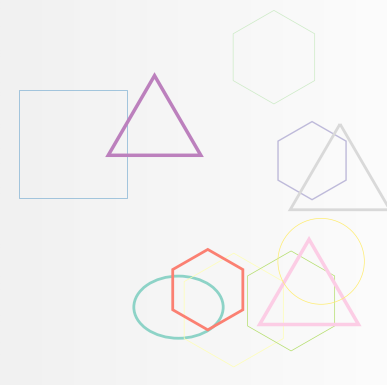[{"shape": "oval", "thickness": 2, "radius": 0.58, "center": [0.461, 0.202]}, {"shape": "hexagon", "thickness": 0.5, "radius": 0.74, "center": [0.603, 0.195]}, {"shape": "hexagon", "thickness": 1, "radius": 0.51, "center": [0.805, 0.583]}, {"shape": "hexagon", "thickness": 2, "radius": 0.52, "center": [0.536, 0.248]}, {"shape": "square", "thickness": 0.5, "radius": 0.7, "center": [0.188, 0.627]}, {"shape": "hexagon", "thickness": 0.5, "radius": 0.65, "center": [0.751, 0.218]}, {"shape": "triangle", "thickness": 2.5, "radius": 0.74, "center": [0.798, 0.231]}, {"shape": "triangle", "thickness": 2, "radius": 0.74, "center": [0.877, 0.529]}, {"shape": "triangle", "thickness": 2.5, "radius": 0.69, "center": [0.399, 0.666]}, {"shape": "hexagon", "thickness": 0.5, "radius": 0.61, "center": [0.707, 0.852]}, {"shape": "circle", "thickness": 0.5, "radius": 0.56, "center": [0.829, 0.321]}]